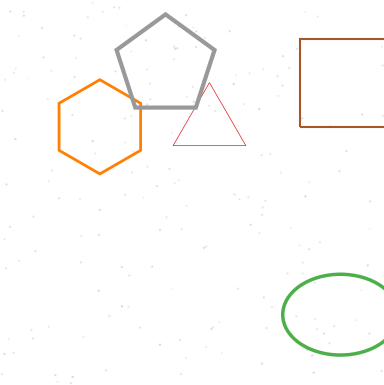[{"shape": "triangle", "thickness": 0.5, "radius": 0.55, "center": [0.544, 0.676]}, {"shape": "oval", "thickness": 2.5, "radius": 0.75, "center": [0.884, 0.183]}, {"shape": "hexagon", "thickness": 2, "radius": 0.61, "center": [0.259, 0.671]}, {"shape": "square", "thickness": 1.5, "radius": 0.57, "center": [0.892, 0.785]}, {"shape": "pentagon", "thickness": 3, "radius": 0.67, "center": [0.43, 0.829]}]